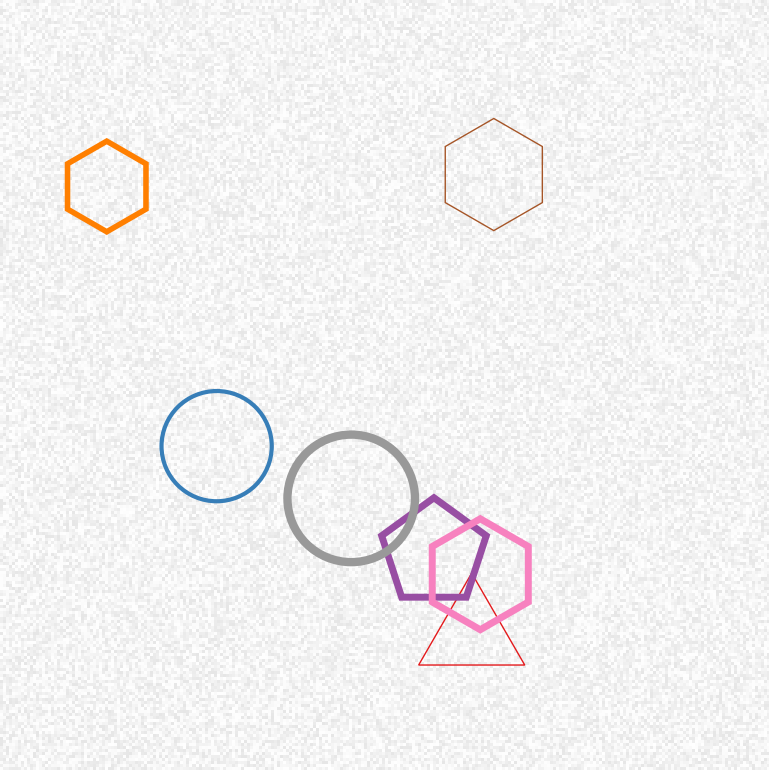[{"shape": "triangle", "thickness": 0.5, "radius": 0.4, "center": [0.613, 0.176]}, {"shape": "circle", "thickness": 1.5, "radius": 0.36, "center": [0.281, 0.421]}, {"shape": "pentagon", "thickness": 2.5, "radius": 0.36, "center": [0.564, 0.282]}, {"shape": "hexagon", "thickness": 2, "radius": 0.29, "center": [0.139, 0.758]}, {"shape": "hexagon", "thickness": 0.5, "radius": 0.36, "center": [0.641, 0.773]}, {"shape": "hexagon", "thickness": 2.5, "radius": 0.36, "center": [0.624, 0.254]}, {"shape": "circle", "thickness": 3, "radius": 0.41, "center": [0.456, 0.353]}]